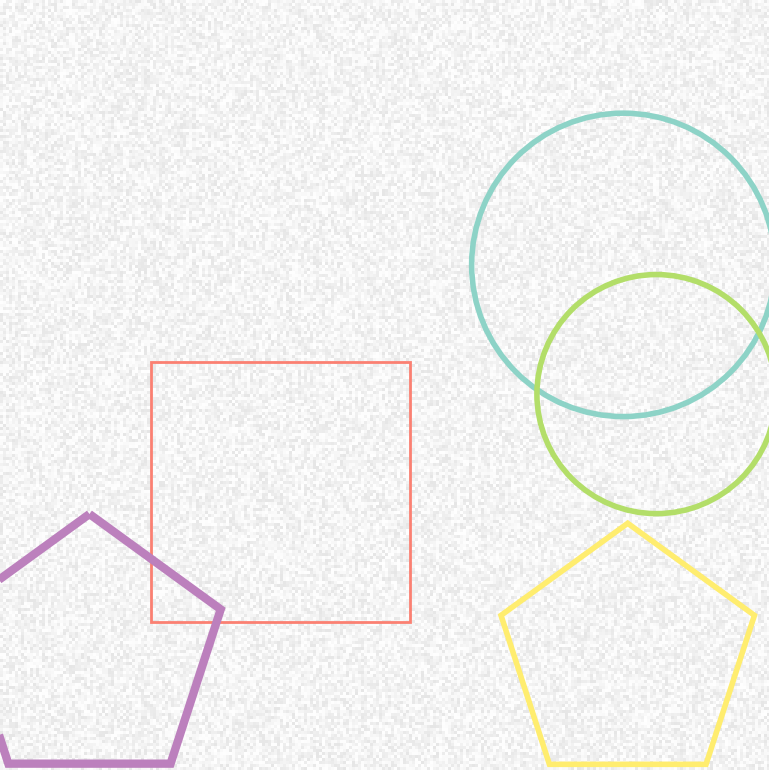[{"shape": "circle", "thickness": 2, "radius": 0.99, "center": [0.809, 0.656]}, {"shape": "square", "thickness": 1, "radius": 0.84, "center": [0.364, 0.361]}, {"shape": "circle", "thickness": 2, "radius": 0.78, "center": [0.853, 0.488]}, {"shape": "pentagon", "thickness": 3, "radius": 0.9, "center": [0.116, 0.153]}, {"shape": "pentagon", "thickness": 2, "radius": 0.87, "center": [0.815, 0.147]}]